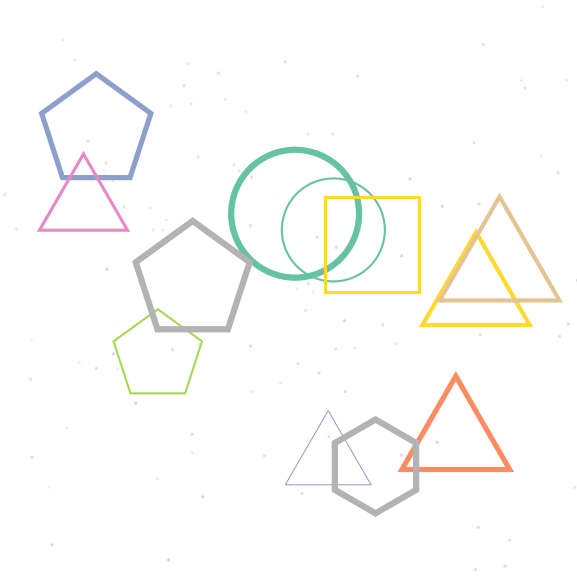[{"shape": "circle", "thickness": 1, "radius": 0.45, "center": [0.577, 0.601]}, {"shape": "circle", "thickness": 3, "radius": 0.55, "center": [0.511, 0.629]}, {"shape": "triangle", "thickness": 2.5, "radius": 0.54, "center": [0.789, 0.24]}, {"shape": "triangle", "thickness": 0.5, "radius": 0.43, "center": [0.568, 0.203]}, {"shape": "pentagon", "thickness": 2.5, "radius": 0.5, "center": [0.167, 0.772]}, {"shape": "triangle", "thickness": 1.5, "radius": 0.44, "center": [0.145, 0.645]}, {"shape": "pentagon", "thickness": 1, "radius": 0.4, "center": [0.273, 0.383]}, {"shape": "triangle", "thickness": 2, "radius": 0.54, "center": [0.824, 0.49]}, {"shape": "square", "thickness": 1.5, "radius": 0.41, "center": [0.644, 0.576]}, {"shape": "triangle", "thickness": 2, "radius": 0.6, "center": [0.865, 0.539]}, {"shape": "hexagon", "thickness": 3, "radius": 0.41, "center": [0.65, 0.191]}, {"shape": "pentagon", "thickness": 3, "radius": 0.52, "center": [0.334, 0.513]}]